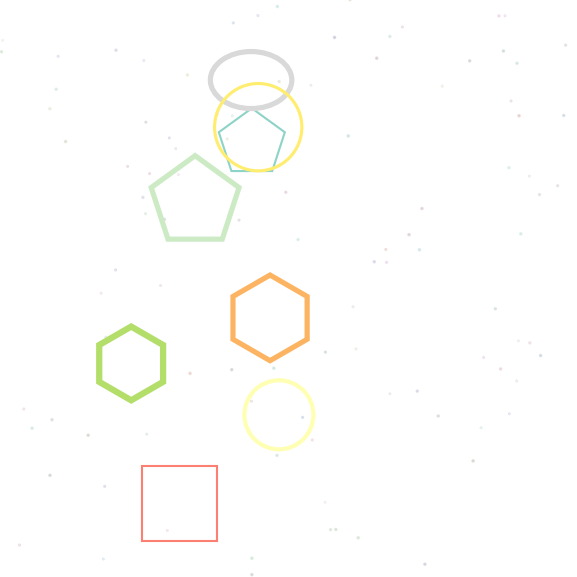[{"shape": "pentagon", "thickness": 1, "radius": 0.3, "center": [0.436, 0.752]}, {"shape": "circle", "thickness": 2, "radius": 0.3, "center": [0.483, 0.281]}, {"shape": "square", "thickness": 1, "radius": 0.32, "center": [0.311, 0.128]}, {"shape": "hexagon", "thickness": 2.5, "radius": 0.37, "center": [0.468, 0.449]}, {"shape": "hexagon", "thickness": 3, "radius": 0.32, "center": [0.227, 0.37]}, {"shape": "oval", "thickness": 2.5, "radius": 0.35, "center": [0.435, 0.861]}, {"shape": "pentagon", "thickness": 2.5, "radius": 0.4, "center": [0.338, 0.65]}, {"shape": "circle", "thickness": 1.5, "radius": 0.38, "center": [0.447, 0.779]}]